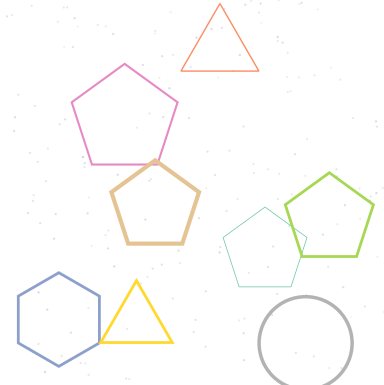[{"shape": "pentagon", "thickness": 0.5, "radius": 0.57, "center": [0.688, 0.348]}, {"shape": "triangle", "thickness": 1, "radius": 0.58, "center": [0.571, 0.874]}, {"shape": "hexagon", "thickness": 2, "radius": 0.61, "center": [0.153, 0.17]}, {"shape": "pentagon", "thickness": 1.5, "radius": 0.72, "center": [0.324, 0.69]}, {"shape": "pentagon", "thickness": 2, "radius": 0.6, "center": [0.855, 0.431]}, {"shape": "triangle", "thickness": 2, "radius": 0.54, "center": [0.354, 0.164]}, {"shape": "pentagon", "thickness": 3, "radius": 0.6, "center": [0.403, 0.464]}, {"shape": "circle", "thickness": 2.5, "radius": 0.6, "center": [0.794, 0.109]}]